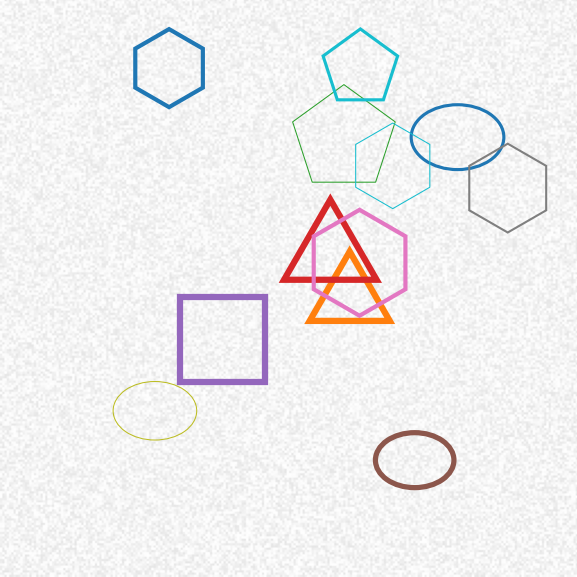[{"shape": "oval", "thickness": 1.5, "radius": 0.4, "center": [0.792, 0.762]}, {"shape": "hexagon", "thickness": 2, "radius": 0.34, "center": [0.293, 0.881]}, {"shape": "triangle", "thickness": 3, "radius": 0.4, "center": [0.606, 0.483]}, {"shape": "pentagon", "thickness": 0.5, "radius": 0.47, "center": [0.596, 0.759]}, {"shape": "triangle", "thickness": 3, "radius": 0.46, "center": [0.572, 0.561]}, {"shape": "square", "thickness": 3, "radius": 0.37, "center": [0.385, 0.411]}, {"shape": "oval", "thickness": 2.5, "radius": 0.34, "center": [0.718, 0.202]}, {"shape": "hexagon", "thickness": 2, "radius": 0.46, "center": [0.623, 0.544]}, {"shape": "hexagon", "thickness": 1, "radius": 0.38, "center": [0.879, 0.673]}, {"shape": "oval", "thickness": 0.5, "radius": 0.36, "center": [0.268, 0.288]}, {"shape": "pentagon", "thickness": 1.5, "radius": 0.34, "center": [0.624, 0.881]}, {"shape": "hexagon", "thickness": 0.5, "radius": 0.37, "center": [0.68, 0.712]}]